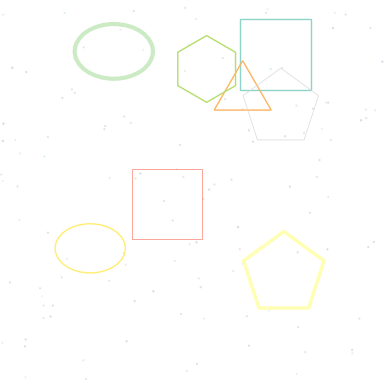[{"shape": "square", "thickness": 1, "radius": 0.46, "center": [0.715, 0.858]}, {"shape": "pentagon", "thickness": 2.5, "radius": 0.55, "center": [0.737, 0.289]}, {"shape": "square", "thickness": 0.5, "radius": 0.45, "center": [0.434, 0.47]}, {"shape": "triangle", "thickness": 1, "radius": 0.43, "center": [0.63, 0.757]}, {"shape": "hexagon", "thickness": 1, "radius": 0.43, "center": [0.537, 0.821]}, {"shape": "pentagon", "thickness": 0.5, "radius": 0.52, "center": [0.729, 0.72]}, {"shape": "oval", "thickness": 3, "radius": 0.51, "center": [0.296, 0.867]}, {"shape": "oval", "thickness": 1, "radius": 0.46, "center": [0.234, 0.355]}]